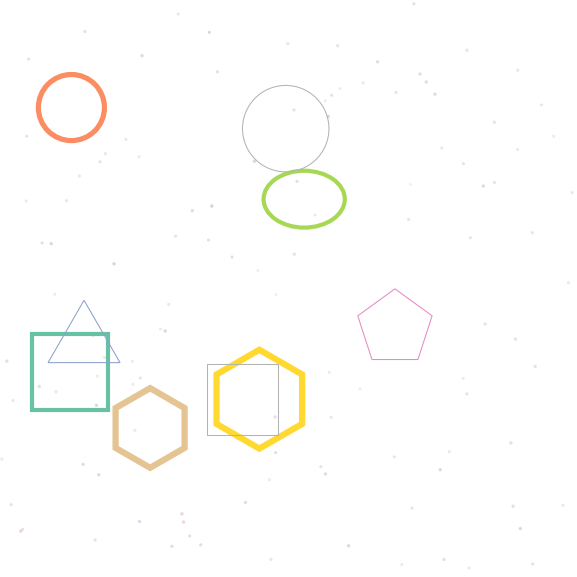[{"shape": "square", "thickness": 2, "radius": 0.33, "center": [0.121, 0.355]}, {"shape": "circle", "thickness": 2.5, "radius": 0.29, "center": [0.124, 0.813]}, {"shape": "triangle", "thickness": 0.5, "radius": 0.36, "center": [0.146, 0.407]}, {"shape": "pentagon", "thickness": 0.5, "radius": 0.34, "center": [0.684, 0.431]}, {"shape": "oval", "thickness": 2, "radius": 0.35, "center": [0.527, 0.654]}, {"shape": "hexagon", "thickness": 3, "radius": 0.43, "center": [0.449, 0.308]}, {"shape": "hexagon", "thickness": 3, "radius": 0.34, "center": [0.26, 0.258]}, {"shape": "square", "thickness": 0.5, "radius": 0.31, "center": [0.42, 0.307]}, {"shape": "circle", "thickness": 0.5, "radius": 0.37, "center": [0.495, 0.776]}]